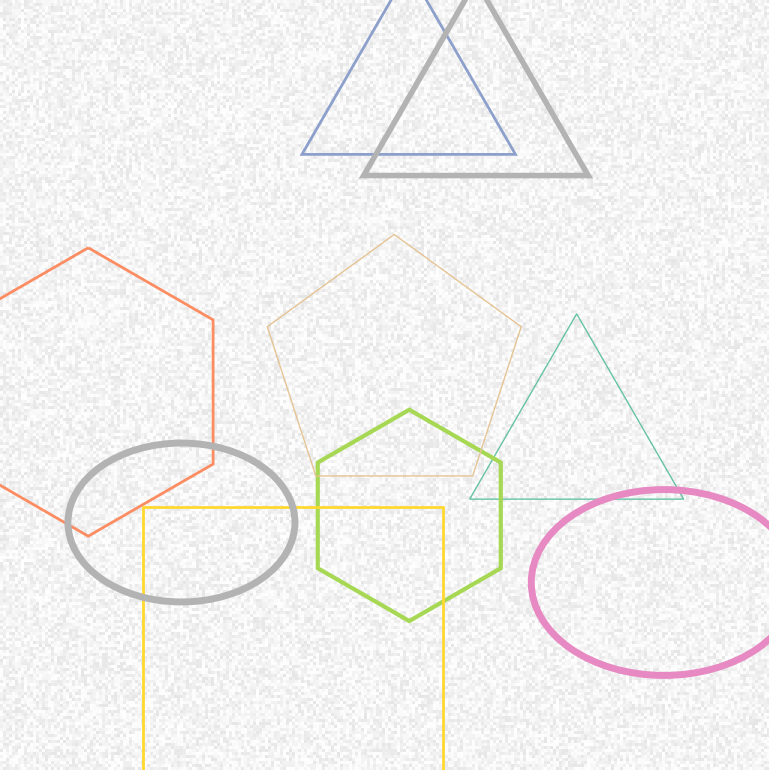[{"shape": "triangle", "thickness": 0.5, "radius": 0.8, "center": [0.749, 0.432]}, {"shape": "hexagon", "thickness": 1, "radius": 0.94, "center": [0.115, 0.491]}, {"shape": "triangle", "thickness": 1, "radius": 0.8, "center": [0.531, 0.88]}, {"shape": "oval", "thickness": 2.5, "radius": 0.86, "center": [0.862, 0.243]}, {"shape": "hexagon", "thickness": 1.5, "radius": 0.69, "center": [0.532, 0.331]}, {"shape": "square", "thickness": 1, "radius": 0.97, "center": [0.38, 0.146]}, {"shape": "pentagon", "thickness": 0.5, "radius": 0.87, "center": [0.512, 0.522]}, {"shape": "oval", "thickness": 2.5, "radius": 0.74, "center": [0.236, 0.321]}, {"shape": "triangle", "thickness": 2, "radius": 0.84, "center": [0.618, 0.856]}]